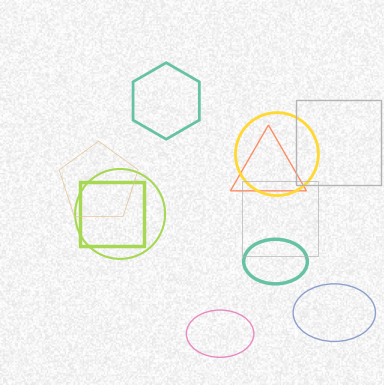[{"shape": "oval", "thickness": 2.5, "radius": 0.41, "center": [0.716, 0.321]}, {"shape": "hexagon", "thickness": 2, "radius": 0.5, "center": [0.432, 0.738]}, {"shape": "triangle", "thickness": 1, "radius": 0.57, "center": [0.697, 0.561]}, {"shape": "oval", "thickness": 1, "radius": 0.53, "center": [0.868, 0.188]}, {"shape": "oval", "thickness": 1, "radius": 0.44, "center": [0.572, 0.133]}, {"shape": "square", "thickness": 2.5, "radius": 0.42, "center": [0.291, 0.445]}, {"shape": "circle", "thickness": 1.5, "radius": 0.58, "center": [0.312, 0.444]}, {"shape": "circle", "thickness": 2, "radius": 0.54, "center": [0.719, 0.6]}, {"shape": "pentagon", "thickness": 0.5, "radius": 0.54, "center": [0.256, 0.525]}, {"shape": "square", "thickness": 1, "radius": 0.55, "center": [0.879, 0.629]}, {"shape": "square", "thickness": 0.5, "radius": 0.49, "center": [0.727, 0.432]}]